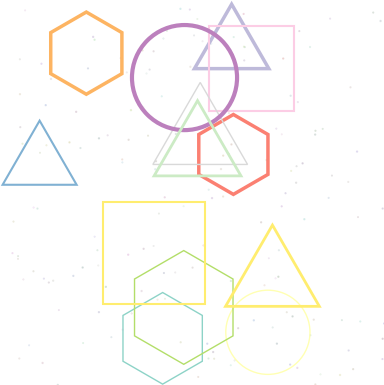[{"shape": "hexagon", "thickness": 1, "radius": 0.59, "center": [0.422, 0.121]}, {"shape": "circle", "thickness": 1, "radius": 0.55, "center": [0.696, 0.137]}, {"shape": "triangle", "thickness": 2.5, "radius": 0.56, "center": [0.602, 0.877]}, {"shape": "hexagon", "thickness": 2.5, "radius": 0.52, "center": [0.606, 0.599]}, {"shape": "triangle", "thickness": 1.5, "radius": 0.55, "center": [0.103, 0.576]}, {"shape": "hexagon", "thickness": 2.5, "radius": 0.53, "center": [0.224, 0.862]}, {"shape": "hexagon", "thickness": 1, "radius": 0.74, "center": [0.477, 0.201]}, {"shape": "square", "thickness": 1.5, "radius": 0.55, "center": [0.652, 0.823]}, {"shape": "triangle", "thickness": 1, "radius": 0.71, "center": [0.52, 0.644]}, {"shape": "circle", "thickness": 3, "radius": 0.68, "center": [0.479, 0.799]}, {"shape": "triangle", "thickness": 2, "radius": 0.65, "center": [0.513, 0.608]}, {"shape": "triangle", "thickness": 2, "radius": 0.7, "center": [0.708, 0.275]}, {"shape": "square", "thickness": 1.5, "radius": 0.66, "center": [0.401, 0.344]}]